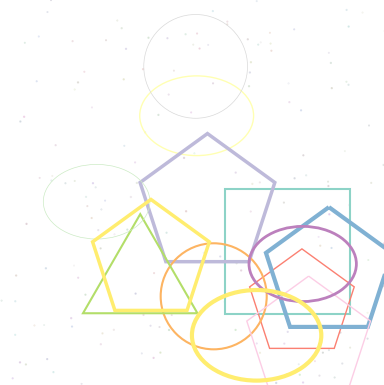[{"shape": "square", "thickness": 1.5, "radius": 0.81, "center": [0.747, 0.346]}, {"shape": "oval", "thickness": 1, "radius": 0.74, "center": [0.511, 0.699]}, {"shape": "pentagon", "thickness": 2.5, "radius": 0.92, "center": [0.539, 0.469]}, {"shape": "pentagon", "thickness": 1, "radius": 0.71, "center": [0.784, 0.211]}, {"shape": "pentagon", "thickness": 3, "radius": 0.86, "center": [0.854, 0.29]}, {"shape": "circle", "thickness": 1.5, "radius": 0.69, "center": [0.555, 0.23]}, {"shape": "triangle", "thickness": 1.5, "radius": 0.86, "center": [0.364, 0.272]}, {"shape": "pentagon", "thickness": 1, "radius": 0.84, "center": [0.802, 0.114]}, {"shape": "circle", "thickness": 0.5, "radius": 0.67, "center": [0.508, 0.828]}, {"shape": "oval", "thickness": 2, "radius": 0.7, "center": [0.786, 0.314]}, {"shape": "oval", "thickness": 0.5, "radius": 0.69, "center": [0.251, 0.476]}, {"shape": "oval", "thickness": 3, "radius": 0.84, "center": [0.667, 0.129]}, {"shape": "pentagon", "thickness": 2.5, "radius": 0.8, "center": [0.392, 0.323]}]